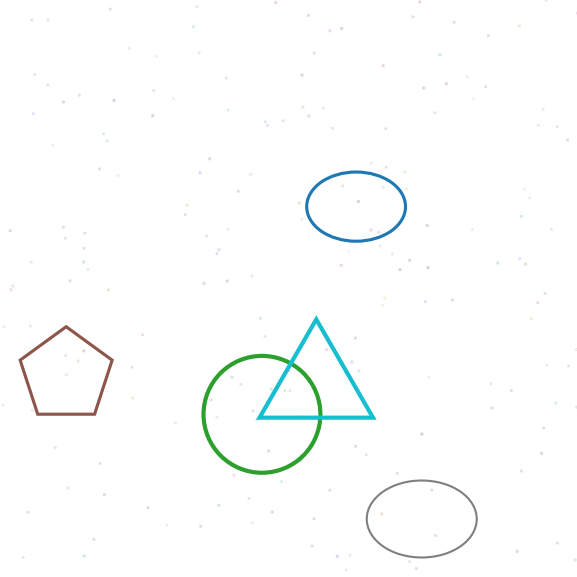[{"shape": "oval", "thickness": 1.5, "radius": 0.43, "center": [0.617, 0.641]}, {"shape": "circle", "thickness": 2, "radius": 0.51, "center": [0.454, 0.282]}, {"shape": "pentagon", "thickness": 1.5, "radius": 0.42, "center": [0.115, 0.35]}, {"shape": "oval", "thickness": 1, "radius": 0.48, "center": [0.73, 0.1]}, {"shape": "triangle", "thickness": 2, "radius": 0.57, "center": [0.548, 0.333]}]